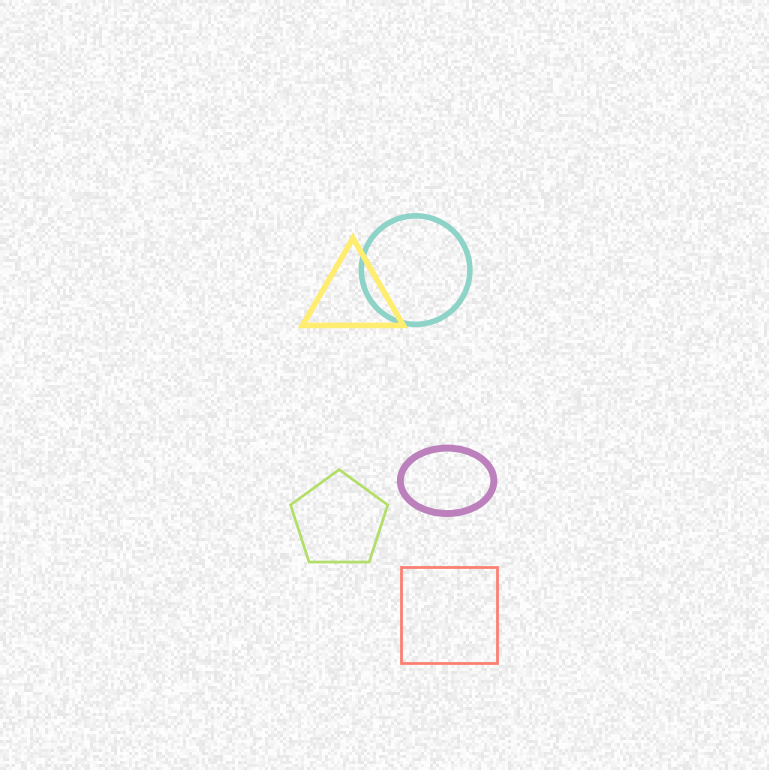[{"shape": "circle", "thickness": 2, "radius": 0.35, "center": [0.54, 0.649]}, {"shape": "square", "thickness": 1, "radius": 0.31, "center": [0.583, 0.201]}, {"shape": "pentagon", "thickness": 1, "radius": 0.33, "center": [0.44, 0.324]}, {"shape": "oval", "thickness": 2.5, "radius": 0.3, "center": [0.581, 0.376]}, {"shape": "triangle", "thickness": 2, "radius": 0.38, "center": [0.458, 0.615]}]